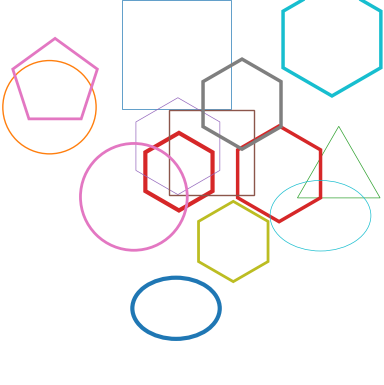[{"shape": "oval", "thickness": 3, "radius": 0.57, "center": [0.457, 0.199]}, {"shape": "square", "thickness": 0.5, "radius": 0.71, "center": [0.459, 0.858]}, {"shape": "circle", "thickness": 1, "radius": 0.61, "center": [0.128, 0.722]}, {"shape": "triangle", "thickness": 0.5, "radius": 0.62, "center": [0.88, 0.548]}, {"shape": "hexagon", "thickness": 3, "radius": 0.5, "center": [0.465, 0.554]}, {"shape": "hexagon", "thickness": 2.5, "radius": 0.62, "center": [0.725, 0.549]}, {"shape": "hexagon", "thickness": 0.5, "radius": 0.63, "center": [0.462, 0.62]}, {"shape": "square", "thickness": 1, "radius": 0.56, "center": [0.549, 0.604]}, {"shape": "circle", "thickness": 2, "radius": 0.69, "center": [0.348, 0.489]}, {"shape": "pentagon", "thickness": 2, "radius": 0.58, "center": [0.143, 0.785]}, {"shape": "hexagon", "thickness": 2.5, "radius": 0.58, "center": [0.629, 0.73]}, {"shape": "hexagon", "thickness": 2, "radius": 0.52, "center": [0.606, 0.373]}, {"shape": "hexagon", "thickness": 2.5, "radius": 0.73, "center": [0.862, 0.897]}, {"shape": "oval", "thickness": 0.5, "radius": 0.65, "center": [0.832, 0.44]}]